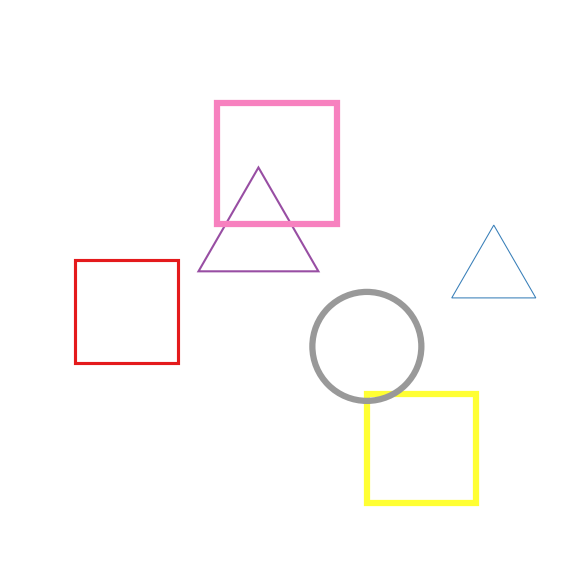[{"shape": "square", "thickness": 1.5, "radius": 0.44, "center": [0.219, 0.46]}, {"shape": "triangle", "thickness": 0.5, "radius": 0.42, "center": [0.855, 0.525]}, {"shape": "triangle", "thickness": 1, "radius": 0.6, "center": [0.448, 0.589]}, {"shape": "square", "thickness": 3, "radius": 0.47, "center": [0.73, 0.222]}, {"shape": "square", "thickness": 3, "radius": 0.52, "center": [0.48, 0.716]}, {"shape": "circle", "thickness": 3, "radius": 0.47, "center": [0.635, 0.399]}]